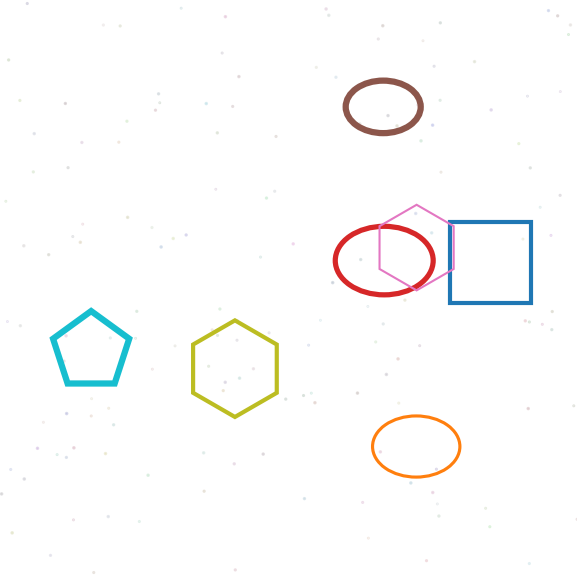[{"shape": "square", "thickness": 2, "radius": 0.35, "center": [0.849, 0.545]}, {"shape": "oval", "thickness": 1.5, "radius": 0.38, "center": [0.721, 0.226]}, {"shape": "oval", "thickness": 2.5, "radius": 0.42, "center": [0.665, 0.548]}, {"shape": "oval", "thickness": 3, "radius": 0.32, "center": [0.664, 0.814]}, {"shape": "hexagon", "thickness": 1, "radius": 0.37, "center": [0.721, 0.57]}, {"shape": "hexagon", "thickness": 2, "radius": 0.42, "center": [0.407, 0.361]}, {"shape": "pentagon", "thickness": 3, "radius": 0.35, "center": [0.158, 0.391]}]